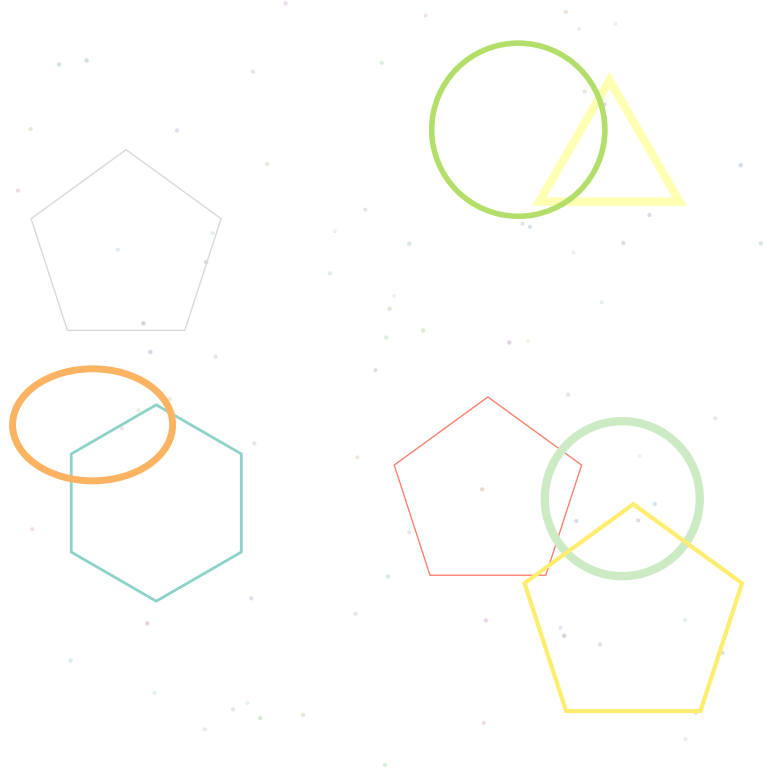[{"shape": "hexagon", "thickness": 1, "radius": 0.64, "center": [0.203, 0.347]}, {"shape": "triangle", "thickness": 3, "radius": 0.53, "center": [0.792, 0.791]}, {"shape": "pentagon", "thickness": 0.5, "radius": 0.64, "center": [0.634, 0.356]}, {"shape": "oval", "thickness": 2.5, "radius": 0.52, "center": [0.12, 0.448]}, {"shape": "circle", "thickness": 2, "radius": 0.56, "center": [0.673, 0.832]}, {"shape": "pentagon", "thickness": 0.5, "radius": 0.65, "center": [0.164, 0.676]}, {"shape": "circle", "thickness": 3, "radius": 0.5, "center": [0.808, 0.352]}, {"shape": "pentagon", "thickness": 1.5, "radius": 0.74, "center": [0.822, 0.197]}]